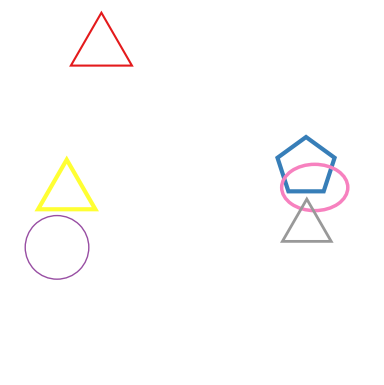[{"shape": "triangle", "thickness": 1.5, "radius": 0.46, "center": [0.263, 0.875]}, {"shape": "pentagon", "thickness": 3, "radius": 0.39, "center": [0.795, 0.566]}, {"shape": "circle", "thickness": 1, "radius": 0.41, "center": [0.148, 0.357]}, {"shape": "triangle", "thickness": 3, "radius": 0.43, "center": [0.173, 0.499]}, {"shape": "oval", "thickness": 2.5, "radius": 0.43, "center": [0.817, 0.513]}, {"shape": "triangle", "thickness": 2, "radius": 0.37, "center": [0.797, 0.41]}]